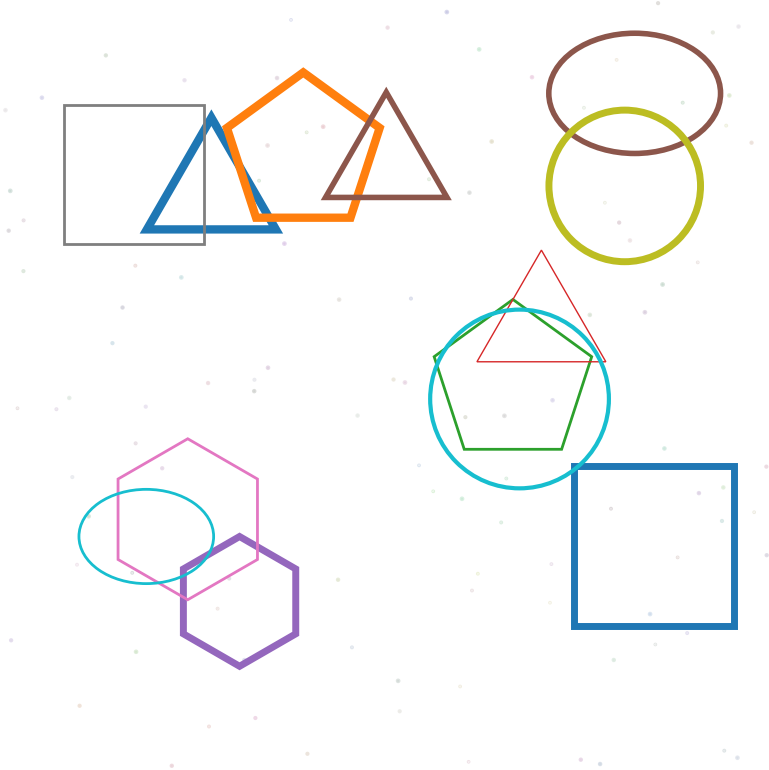[{"shape": "triangle", "thickness": 3, "radius": 0.48, "center": [0.275, 0.75]}, {"shape": "square", "thickness": 2.5, "radius": 0.52, "center": [0.849, 0.291]}, {"shape": "pentagon", "thickness": 3, "radius": 0.52, "center": [0.394, 0.802]}, {"shape": "pentagon", "thickness": 1, "radius": 0.54, "center": [0.666, 0.504]}, {"shape": "triangle", "thickness": 0.5, "radius": 0.48, "center": [0.703, 0.578]}, {"shape": "hexagon", "thickness": 2.5, "radius": 0.42, "center": [0.311, 0.219]}, {"shape": "oval", "thickness": 2, "radius": 0.56, "center": [0.824, 0.879]}, {"shape": "triangle", "thickness": 2, "radius": 0.46, "center": [0.502, 0.789]}, {"shape": "hexagon", "thickness": 1, "radius": 0.52, "center": [0.244, 0.326]}, {"shape": "square", "thickness": 1, "radius": 0.45, "center": [0.174, 0.773]}, {"shape": "circle", "thickness": 2.5, "radius": 0.49, "center": [0.811, 0.759]}, {"shape": "circle", "thickness": 1.5, "radius": 0.58, "center": [0.675, 0.482]}, {"shape": "oval", "thickness": 1, "radius": 0.44, "center": [0.19, 0.303]}]